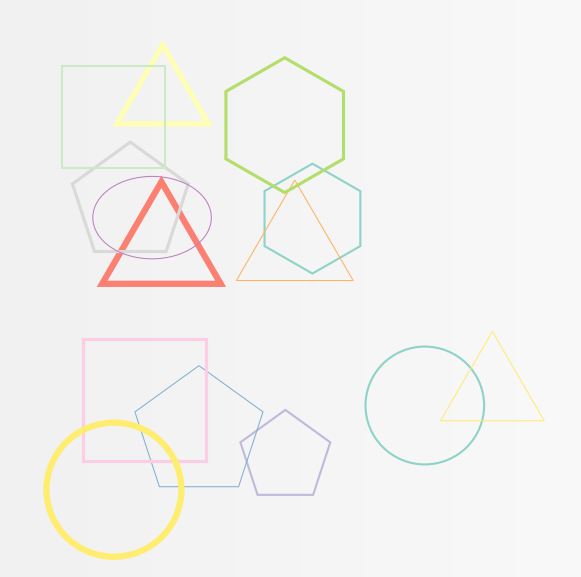[{"shape": "circle", "thickness": 1, "radius": 0.51, "center": [0.731, 0.297]}, {"shape": "hexagon", "thickness": 1, "radius": 0.48, "center": [0.538, 0.621]}, {"shape": "triangle", "thickness": 2.5, "radius": 0.46, "center": [0.28, 0.83]}, {"shape": "pentagon", "thickness": 1, "radius": 0.41, "center": [0.491, 0.208]}, {"shape": "triangle", "thickness": 3, "radius": 0.59, "center": [0.278, 0.567]}, {"shape": "pentagon", "thickness": 0.5, "radius": 0.58, "center": [0.342, 0.25]}, {"shape": "triangle", "thickness": 0.5, "radius": 0.58, "center": [0.507, 0.571]}, {"shape": "hexagon", "thickness": 1.5, "radius": 0.58, "center": [0.49, 0.782]}, {"shape": "square", "thickness": 1.5, "radius": 0.53, "center": [0.249, 0.307]}, {"shape": "pentagon", "thickness": 1.5, "radius": 0.52, "center": [0.224, 0.648]}, {"shape": "oval", "thickness": 0.5, "radius": 0.51, "center": [0.262, 0.622]}, {"shape": "square", "thickness": 1, "radius": 0.45, "center": [0.196, 0.797]}, {"shape": "triangle", "thickness": 0.5, "radius": 0.52, "center": [0.847, 0.322]}, {"shape": "circle", "thickness": 3, "radius": 0.58, "center": [0.196, 0.151]}]